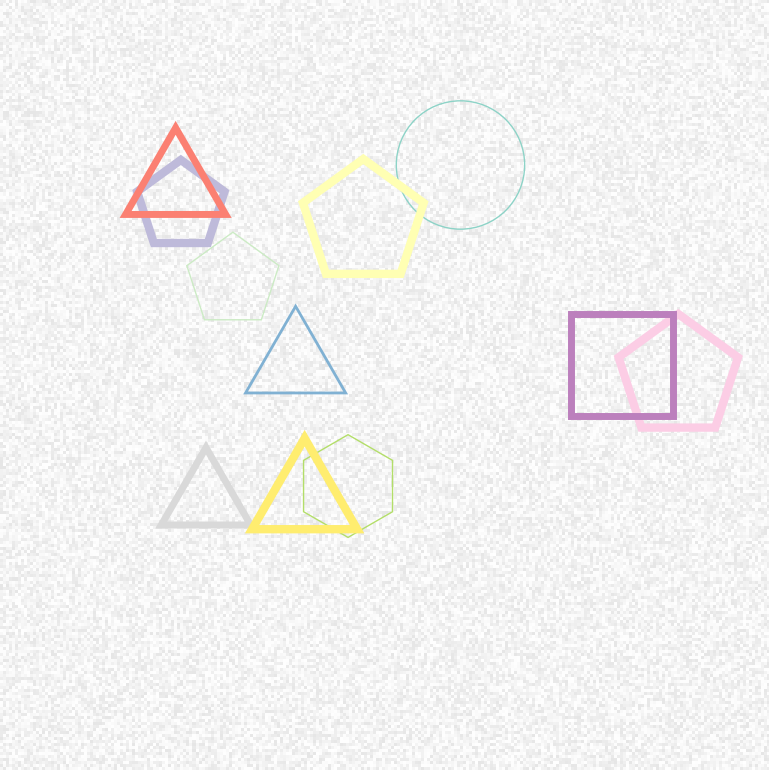[{"shape": "circle", "thickness": 0.5, "radius": 0.42, "center": [0.598, 0.786]}, {"shape": "pentagon", "thickness": 3, "radius": 0.41, "center": [0.472, 0.711]}, {"shape": "pentagon", "thickness": 3, "radius": 0.3, "center": [0.235, 0.733]}, {"shape": "triangle", "thickness": 2.5, "radius": 0.38, "center": [0.228, 0.759]}, {"shape": "triangle", "thickness": 1, "radius": 0.38, "center": [0.384, 0.527]}, {"shape": "hexagon", "thickness": 0.5, "radius": 0.33, "center": [0.452, 0.369]}, {"shape": "pentagon", "thickness": 3, "radius": 0.41, "center": [0.881, 0.511]}, {"shape": "triangle", "thickness": 2.5, "radius": 0.34, "center": [0.268, 0.352]}, {"shape": "square", "thickness": 2.5, "radius": 0.33, "center": [0.808, 0.525]}, {"shape": "pentagon", "thickness": 0.5, "radius": 0.31, "center": [0.302, 0.636]}, {"shape": "triangle", "thickness": 3, "radius": 0.39, "center": [0.396, 0.352]}]